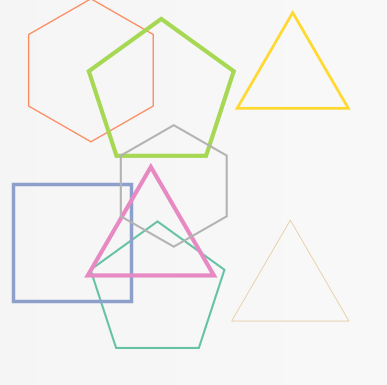[{"shape": "pentagon", "thickness": 1.5, "radius": 0.91, "center": [0.406, 0.243]}, {"shape": "hexagon", "thickness": 1, "radius": 0.93, "center": [0.235, 0.817]}, {"shape": "square", "thickness": 2.5, "radius": 0.76, "center": [0.186, 0.369]}, {"shape": "triangle", "thickness": 3, "radius": 0.94, "center": [0.389, 0.379]}, {"shape": "pentagon", "thickness": 3, "radius": 0.98, "center": [0.416, 0.754]}, {"shape": "triangle", "thickness": 2, "radius": 0.83, "center": [0.755, 0.802]}, {"shape": "triangle", "thickness": 0.5, "radius": 0.87, "center": [0.749, 0.253]}, {"shape": "hexagon", "thickness": 1.5, "radius": 0.79, "center": [0.448, 0.517]}]